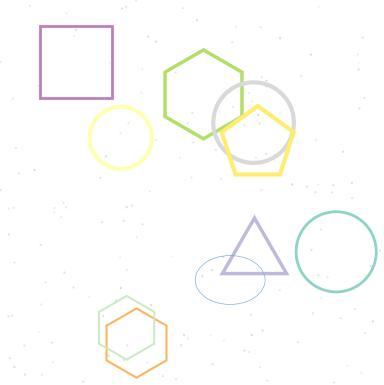[{"shape": "circle", "thickness": 2, "radius": 0.52, "center": [0.873, 0.346]}, {"shape": "circle", "thickness": 3, "radius": 0.4, "center": [0.314, 0.642]}, {"shape": "triangle", "thickness": 2.5, "radius": 0.48, "center": [0.661, 0.338]}, {"shape": "oval", "thickness": 0.5, "radius": 0.45, "center": [0.598, 0.273]}, {"shape": "hexagon", "thickness": 1.5, "radius": 0.45, "center": [0.355, 0.109]}, {"shape": "hexagon", "thickness": 2.5, "radius": 0.58, "center": [0.529, 0.755]}, {"shape": "circle", "thickness": 3, "radius": 0.52, "center": [0.659, 0.682]}, {"shape": "square", "thickness": 2, "radius": 0.47, "center": [0.197, 0.839]}, {"shape": "hexagon", "thickness": 1.5, "radius": 0.41, "center": [0.329, 0.149]}, {"shape": "pentagon", "thickness": 3, "radius": 0.49, "center": [0.669, 0.626]}]